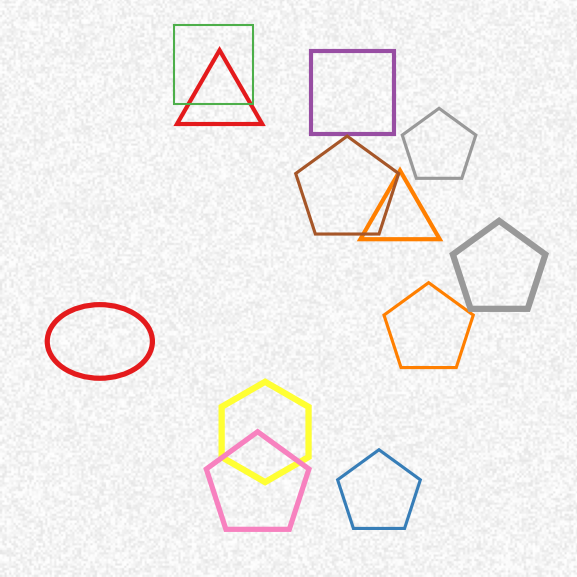[{"shape": "triangle", "thickness": 2, "radius": 0.43, "center": [0.38, 0.827]}, {"shape": "oval", "thickness": 2.5, "radius": 0.46, "center": [0.173, 0.408]}, {"shape": "pentagon", "thickness": 1.5, "radius": 0.38, "center": [0.656, 0.145]}, {"shape": "square", "thickness": 1, "radius": 0.34, "center": [0.37, 0.887]}, {"shape": "square", "thickness": 2, "radius": 0.36, "center": [0.611, 0.839]}, {"shape": "triangle", "thickness": 2, "radius": 0.4, "center": [0.693, 0.625]}, {"shape": "pentagon", "thickness": 1.5, "radius": 0.41, "center": [0.742, 0.428]}, {"shape": "hexagon", "thickness": 3, "radius": 0.43, "center": [0.459, 0.251]}, {"shape": "pentagon", "thickness": 1.5, "radius": 0.47, "center": [0.601, 0.67]}, {"shape": "pentagon", "thickness": 2.5, "radius": 0.47, "center": [0.446, 0.158]}, {"shape": "pentagon", "thickness": 3, "radius": 0.42, "center": [0.864, 0.533]}, {"shape": "pentagon", "thickness": 1.5, "radius": 0.33, "center": [0.76, 0.745]}]